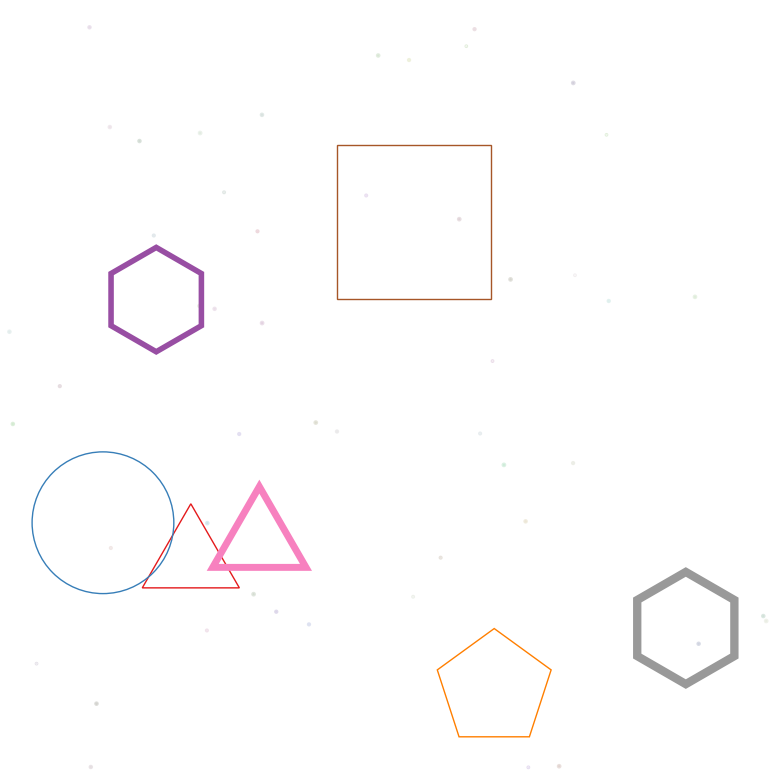[{"shape": "triangle", "thickness": 0.5, "radius": 0.36, "center": [0.248, 0.273]}, {"shape": "circle", "thickness": 0.5, "radius": 0.46, "center": [0.134, 0.321]}, {"shape": "hexagon", "thickness": 2, "radius": 0.34, "center": [0.203, 0.611]}, {"shape": "pentagon", "thickness": 0.5, "radius": 0.39, "center": [0.642, 0.106]}, {"shape": "square", "thickness": 0.5, "radius": 0.5, "center": [0.537, 0.712]}, {"shape": "triangle", "thickness": 2.5, "radius": 0.35, "center": [0.337, 0.298]}, {"shape": "hexagon", "thickness": 3, "radius": 0.36, "center": [0.891, 0.184]}]